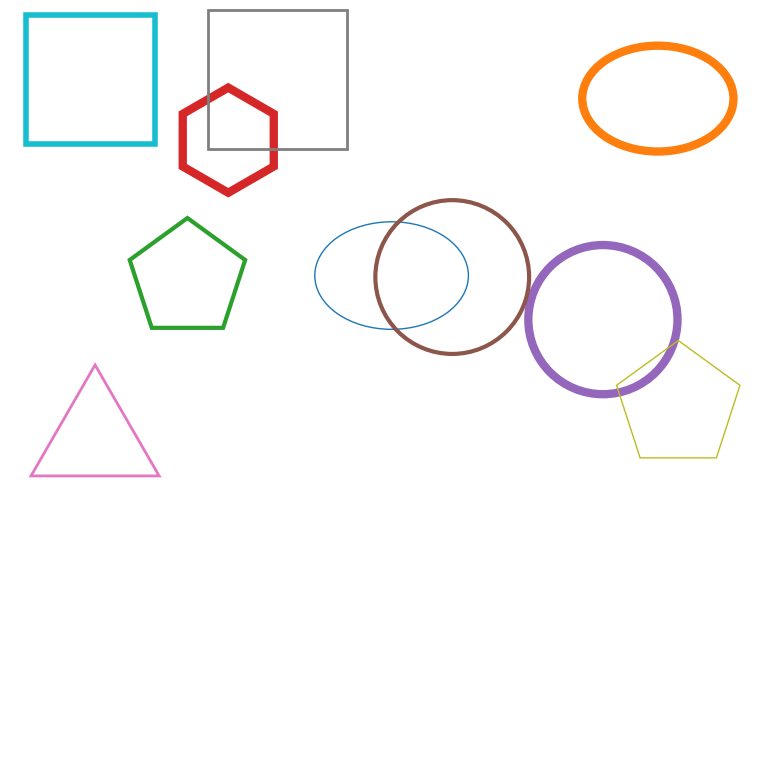[{"shape": "oval", "thickness": 0.5, "radius": 0.5, "center": [0.509, 0.642]}, {"shape": "oval", "thickness": 3, "radius": 0.49, "center": [0.854, 0.872]}, {"shape": "pentagon", "thickness": 1.5, "radius": 0.39, "center": [0.243, 0.638]}, {"shape": "hexagon", "thickness": 3, "radius": 0.34, "center": [0.296, 0.818]}, {"shape": "circle", "thickness": 3, "radius": 0.48, "center": [0.783, 0.585]}, {"shape": "circle", "thickness": 1.5, "radius": 0.5, "center": [0.587, 0.64]}, {"shape": "triangle", "thickness": 1, "radius": 0.48, "center": [0.123, 0.43]}, {"shape": "square", "thickness": 1, "radius": 0.45, "center": [0.36, 0.897]}, {"shape": "pentagon", "thickness": 0.5, "radius": 0.42, "center": [0.881, 0.474]}, {"shape": "square", "thickness": 2, "radius": 0.42, "center": [0.118, 0.897]}]